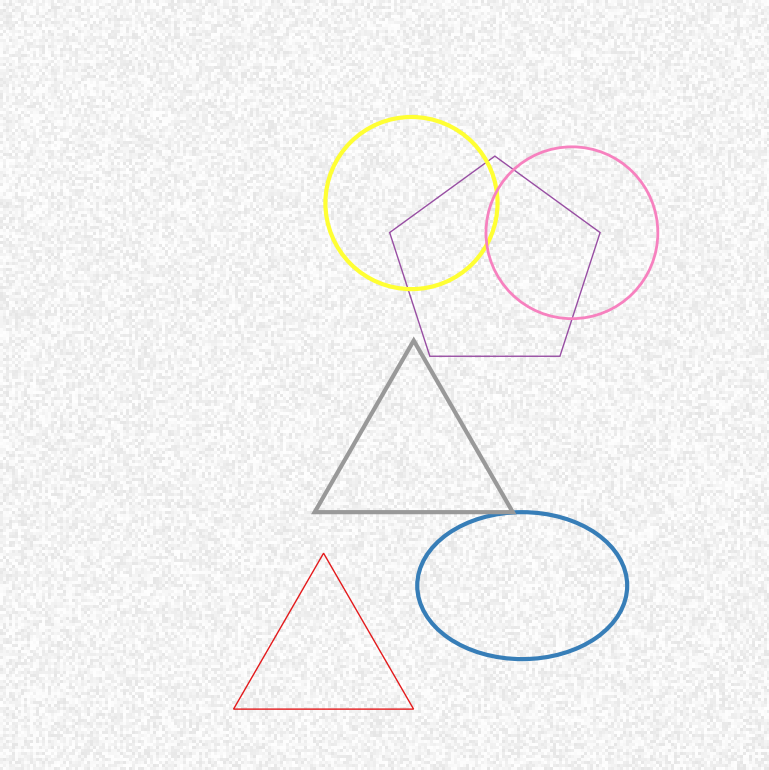[{"shape": "triangle", "thickness": 0.5, "radius": 0.67, "center": [0.42, 0.147]}, {"shape": "oval", "thickness": 1.5, "radius": 0.68, "center": [0.678, 0.239]}, {"shape": "pentagon", "thickness": 0.5, "radius": 0.72, "center": [0.643, 0.654]}, {"shape": "circle", "thickness": 1.5, "radius": 0.56, "center": [0.534, 0.736]}, {"shape": "circle", "thickness": 1, "radius": 0.56, "center": [0.743, 0.698]}, {"shape": "triangle", "thickness": 1.5, "radius": 0.74, "center": [0.537, 0.409]}]